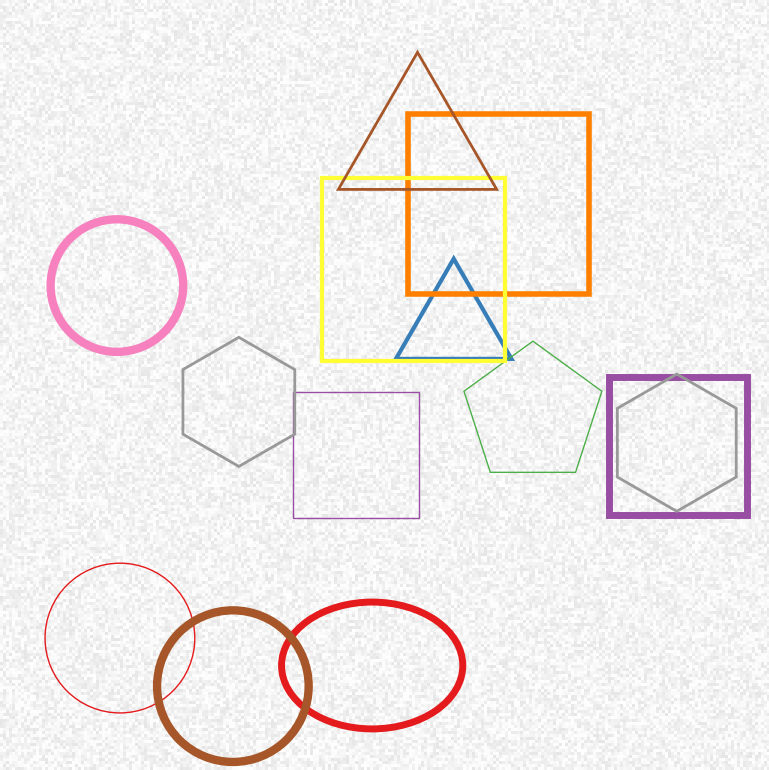[{"shape": "oval", "thickness": 2.5, "radius": 0.59, "center": [0.483, 0.136]}, {"shape": "circle", "thickness": 0.5, "radius": 0.49, "center": [0.156, 0.171]}, {"shape": "triangle", "thickness": 1.5, "radius": 0.43, "center": [0.589, 0.577]}, {"shape": "pentagon", "thickness": 0.5, "radius": 0.47, "center": [0.692, 0.463]}, {"shape": "square", "thickness": 2.5, "radius": 0.45, "center": [0.88, 0.42]}, {"shape": "square", "thickness": 0.5, "radius": 0.41, "center": [0.463, 0.409]}, {"shape": "square", "thickness": 2, "radius": 0.59, "center": [0.648, 0.735]}, {"shape": "square", "thickness": 1.5, "radius": 0.59, "center": [0.537, 0.65]}, {"shape": "triangle", "thickness": 1, "radius": 0.59, "center": [0.542, 0.813]}, {"shape": "circle", "thickness": 3, "radius": 0.49, "center": [0.302, 0.109]}, {"shape": "circle", "thickness": 3, "radius": 0.43, "center": [0.152, 0.629]}, {"shape": "hexagon", "thickness": 1, "radius": 0.42, "center": [0.31, 0.478]}, {"shape": "hexagon", "thickness": 1, "radius": 0.45, "center": [0.879, 0.425]}]